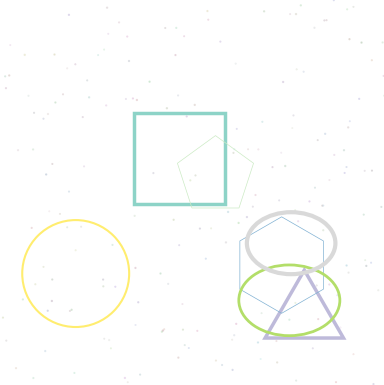[{"shape": "square", "thickness": 2.5, "radius": 0.59, "center": [0.466, 0.588]}, {"shape": "triangle", "thickness": 2.5, "radius": 0.59, "center": [0.79, 0.181]}, {"shape": "hexagon", "thickness": 0.5, "radius": 0.63, "center": [0.732, 0.312]}, {"shape": "oval", "thickness": 2, "radius": 0.66, "center": [0.752, 0.22]}, {"shape": "oval", "thickness": 3, "radius": 0.57, "center": [0.756, 0.368]}, {"shape": "pentagon", "thickness": 0.5, "radius": 0.52, "center": [0.56, 0.544]}, {"shape": "circle", "thickness": 1.5, "radius": 0.69, "center": [0.197, 0.289]}]